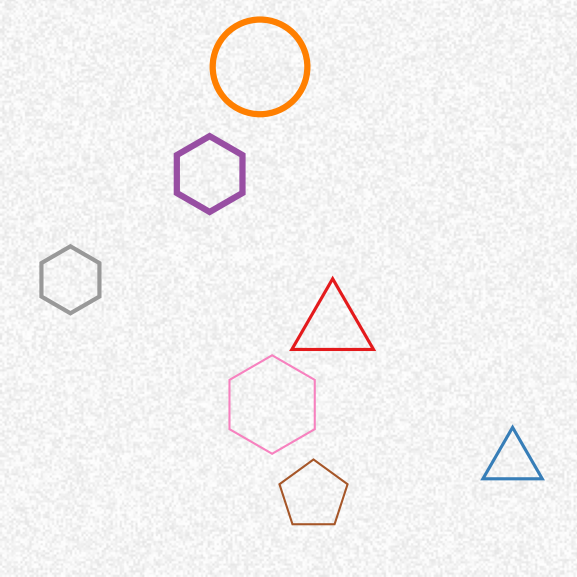[{"shape": "triangle", "thickness": 1.5, "radius": 0.41, "center": [0.576, 0.435]}, {"shape": "triangle", "thickness": 1.5, "radius": 0.3, "center": [0.888, 0.2]}, {"shape": "hexagon", "thickness": 3, "radius": 0.33, "center": [0.363, 0.698]}, {"shape": "circle", "thickness": 3, "radius": 0.41, "center": [0.45, 0.883]}, {"shape": "pentagon", "thickness": 1, "radius": 0.31, "center": [0.543, 0.141]}, {"shape": "hexagon", "thickness": 1, "radius": 0.43, "center": [0.471, 0.299]}, {"shape": "hexagon", "thickness": 2, "radius": 0.29, "center": [0.122, 0.515]}]